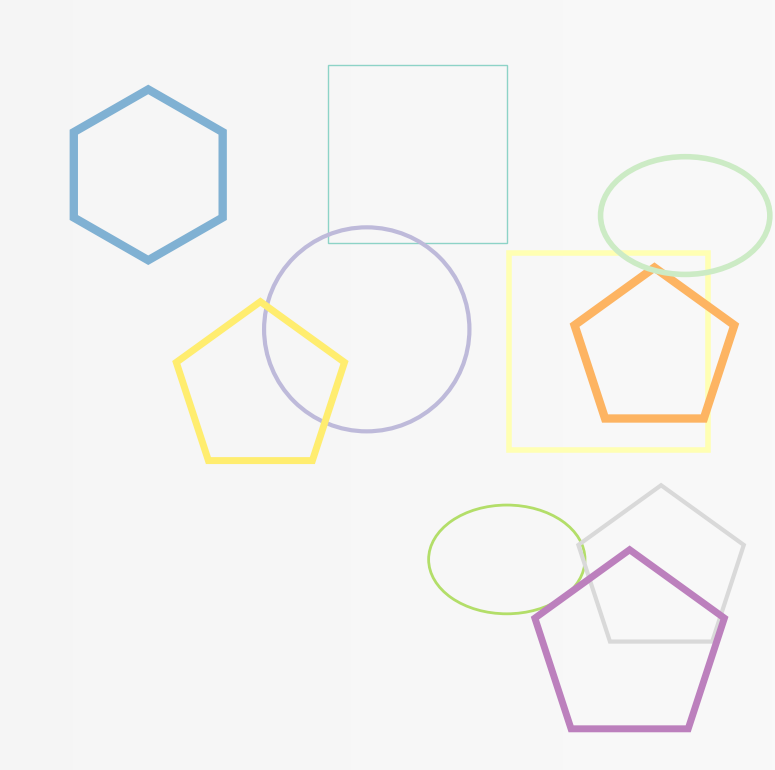[{"shape": "square", "thickness": 0.5, "radius": 0.58, "center": [0.539, 0.8]}, {"shape": "square", "thickness": 2, "radius": 0.64, "center": [0.785, 0.543]}, {"shape": "circle", "thickness": 1.5, "radius": 0.66, "center": [0.473, 0.572]}, {"shape": "hexagon", "thickness": 3, "radius": 0.55, "center": [0.191, 0.773]}, {"shape": "pentagon", "thickness": 3, "radius": 0.54, "center": [0.844, 0.544]}, {"shape": "oval", "thickness": 1, "radius": 0.5, "center": [0.654, 0.273]}, {"shape": "pentagon", "thickness": 1.5, "radius": 0.56, "center": [0.853, 0.258]}, {"shape": "pentagon", "thickness": 2.5, "radius": 0.64, "center": [0.812, 0.157]}, {"shape": "oval", "thickness": 2, "radius": 0.55, "center": [0.884, 0.72]}, {"shape": "pentagon", "thickness": 2.5, "radius": 0.57, "center": [0.336, 0.494]}]